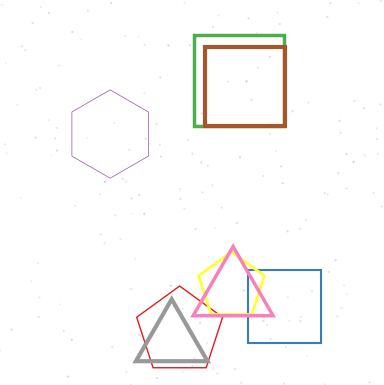[{"shape": "pentagon", "thickness": 1, "radius": 0.59, "center": [0.467, 0.14]}, {"shape": "square", "thickness": 1.5, "radius": 0.47, "center": [0.738, 0.203]}, {"shape": "square", "thickness": 2.5, "radius": 0.59, "center": [0.621, 0.791]}, {"shape": "hexagon", "thickness": 0.5, "radius": 0.57, "center": [0.286, 0.652]}, {"shape": "pentagon", "thickness": 2, "radius": 0.45, "center": [0.601, 0.256]}, {"shape": "square", "thickness": 3, "radius": 0.52, "center": [0.637, 0.775]}, {"shape": "triangle", "thickness": 2.5, "radius": 0.6, "center": [0.605, 0.24]}, {"shape": "triangle", "thickness": 3, "radius": 0.54, "center": [0.446, 0.115]}]